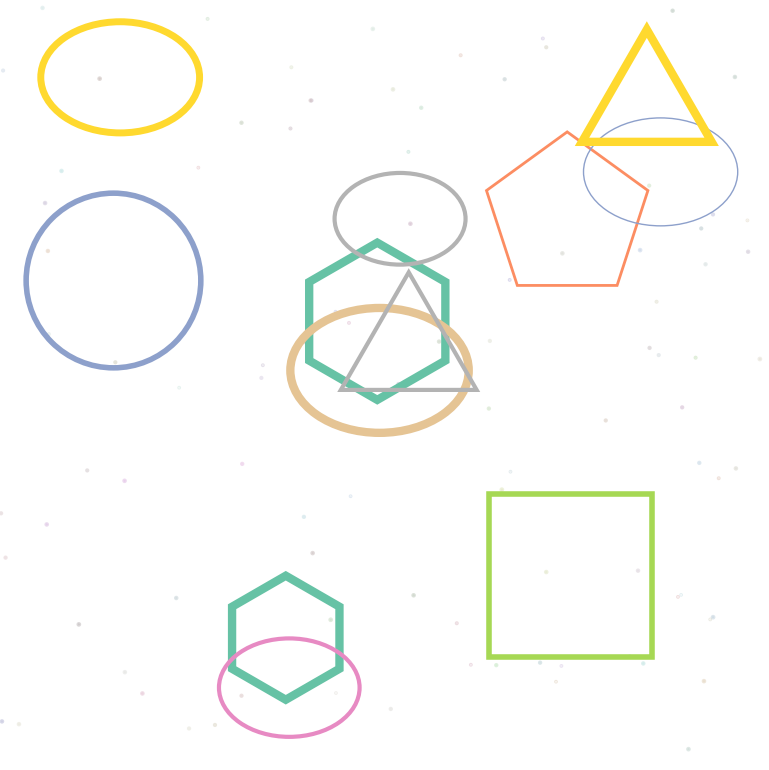[{"shape": "hexagon", "thickness": 3, "radius": 0.51, "center": [0.49, 0.583]}, {"shape": "hexagon", "thickness": 3, "radius": 0.4, "center": [0.371, 0.172]}, {"shape": "pentagon", "thickness": 1, "radius": 0.55, "center": [0.737, 0.718]}, {"shape": "circle", "thickness": 2, "radius": 0.57, "center": [0.147, 0.636]}, {"shape": "oval", "thickness": 0.5, "radius": 0.5, "center": [0.858, 0.777]}, {"shape": "oval", "thickness": 1.5, "radius": 0.46, "center": [0.376, 0.107]}, {"shape": "square", "thickness": 2, "radius": 0.53, "center": [0.741, 0.252]}, {"shape": "triangle", "thickness": 3, "radius": 0.49, "center": [0.84, 0.864]}, {"shape": "oval", "thickness": 2.5, "radius": 0.52, "center": [0.156, 0.9]}, {"shape": "oval", "thickness": 3, "radius": 0.58, "center": [0.493, 0.519]}, {"shape": "oval", "thickness": 1.5, "radius": 0.43, "center": [0.52, 0.716]}, {"shape": "triangle", "thickness": 1.5, "radius": 0.51, "center": [0.531, 0.545]}]